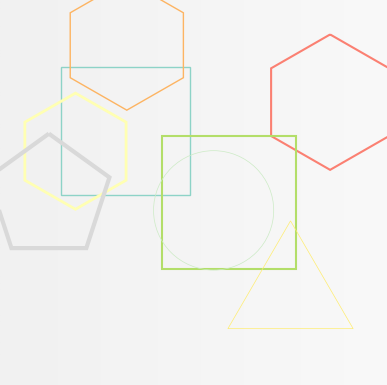[{"shape": "square", "thickness": 1, "radius": 0.83, "center": [0.323, 0.66]}, {"shape": "hexagon", "thickness": 2, "radius": 0.75, "center": [0.195, 0.607]}, {"shape": "hexagon", "thickness": 1.5, "radius": 0.88, "center": [0.852, 0.735]}, {"shape": "hexagon", "thickness": 1, "radius": 0.84, "center": [0.327, 0.882]}, {"shape": "square", "thickness": 1.5, "radius": 0.86, "center": [0.592, 0.474]}, {"shape": "pentagon", "thickness": 3, "radius": 0.82, "center": [0.126, 0.488]}, {"shape": "circle", "thickness": 0.5, "radius": 0.78, "center": [0.551, 0.454]}, {"shape": "triangle", "thickness": 0.5, "radius": 0.93, "center": [0.75, 0.24]}]